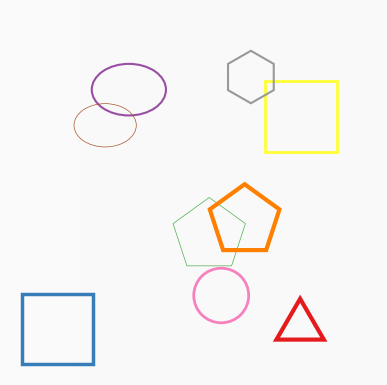[{"shape": "triangle", "thickness": 3, "radius": 0.35, "center": [0.775, 0.153]}, {"shape": "square", "thickness": 2.5, "radius": 0.46, "center": [0.148, 0.145]}, {"shape": "pentagon", "thickness": 0.5, "radius": 0.49, "center": [0.54, 0.389]}, {"shape": "oval", "thickness": 1.5, "radius": 0.48, "center": [0.333, 0.767]}, {"shape": "pentagon", "thickness": 3, "radius": 0.47, "center": [0.631, 0.427]}, {"shape": "square", "thickness": 2, "radius": 0.46, "center": [0.776, 0.697]}, {"shape": "oval", "thickness": 0.5, "radius": 0.4, "center": [0.271, 0.675]}, {"shape": "circle", "thickness": 2, "radius": 0.35, "center": [0.571, 0.232]}, {"shape": "hexagon", "thickness": 1.5, "radius": 0.34, "center": [0.647, 0.8]}]